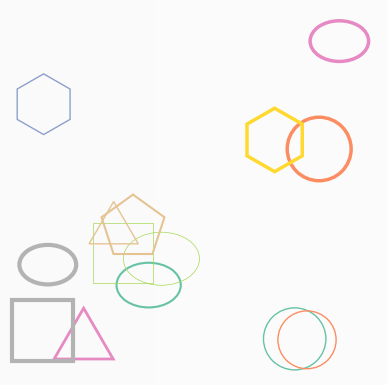[{"shape": "oval", "thickness": 1.5, "radius": 0.41, "center": [0.384, 0.259]}, {"shape": "circle", "thickness": 1, "radius": 0.4, "center": [0.761, 0.12]}, {"shape": "circle", "thickness": 1, "radius": 0.38, "center": [0.792, 0.117]}, {"shape": "circle", "thickness": 2.5, "radius": 0.41, "center": [0.824, 0.613]}, {"shape": "hexagon", "thickness": 1, "radius": 0.39, "center": [0.113, 0.729]}, {"shape": "triangle", "thickness": 2, "radius": 0.44, "center": [0.216, 0.112]}, {"shape": "oval", "thickness": 2.5, "radius": 0.38, "center": [0.876, 0.893]}, {"shape": "oval", "thickness": 0.5, "radius": 0.49, "center": [0.417, 0.328]}, {"shape": "square", "thickness": 0.5, "radius": 0.39, "center": [0.317, 0.343]}, {"shape": "hexagon", "thickness": 2.5, "radius": 0.41, "center": [0.709, 0.636]}, {"shape": "triangle", "thickness": 1, "radius": 0.37, "center": [0.293, 0.403]}, {"shape": "pentagon", "thickness": 1.5, "radius": 0.43, "center": [0.343, 0.409]}, {"shape": "square", "thickness": 3, "radius": 0.4, "center": [0.11, 0.142]}, {"shape": "oval", "thickness": 3, "radius": 0.37, "center": [0.123, 0.313]}]